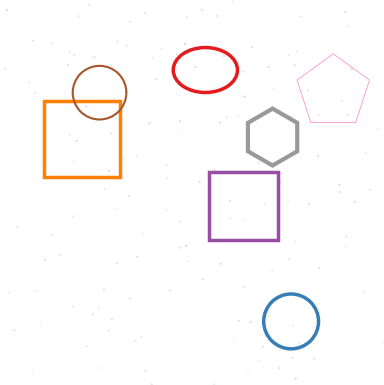[{"shape": "oval", "thickness": 2.5, "radius": 0.42, "center": [0.533, 0.818]}, {"shape": "circle", "thickness": 2.5, "radius": 0.36, "center": [0.756, 0.165]}, {"shape": "square", "thickness": 2.5, "radius": 0.44, "center": [0.633, 0.464]}, {"shape": "square", "thickness": 2.5, "radius": 0.49, "center": [0.213, 0.64]}, {"shape": "circle", "thickness": 1.5, "radius": 0.35, "center": [0.259, 0.759]}, {"shape": "pentagon", "thickness": 0.5, "radius": 0.49, "center": [0.866, 0.761]}, {"shape": "hexagon", "thickness": 3, "radius": 0.37, "center": [0.708, 0.644]}]